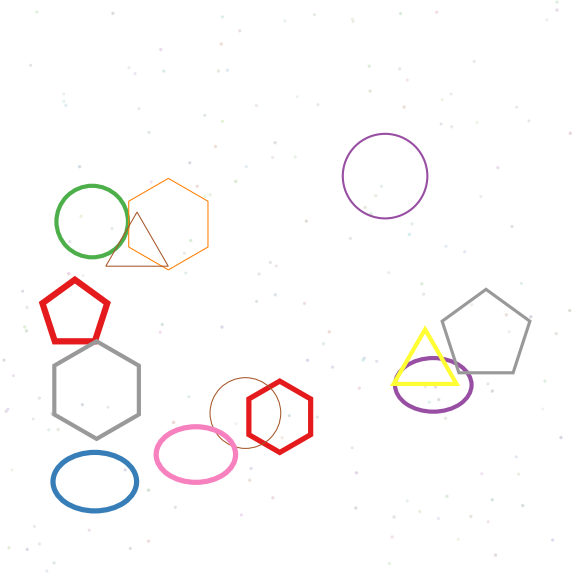[{"shape": "hexagon", "thickness": 2.5, "radius": 0.31, "center": [0.484, 0.277]}, {"shape": "pentagon", "thickness": 3, "radius": 0.29, "center": [0.13, 0.456]}, {"shape": "oval", "thickness": 2.5, "radius": 0.36, "center": [0.164, 0.165]}, {"shape": "circle", "thickness": 2, "radius": 0.31, "center": [0.16, 0.615]}, {"shape": "circle", "thickness": 1, "radius": 0.37, "center": [0.667, 0.694]}, {"shape": "oval", "thickness": 2, "radius": 0.33, "center": [0.75, 0.333]}, {"shape": "hexagon", "thickness": 0.5, "radius": 0.4, "center": [0.292, 0.611]}, {"shape": "triangle", "thickness": 2, "radius": 0.31, "center": [0.736, 0.366]}, {"shape": "circle", "thickness": 0.5, "radius": 0.31, "center": [0.425, 0.284]}, {"shape": "triangle", "thickness": 0.5, "radius": 0.31, "center": [0.237, 0.569]}, {"shape": "oval", "thickness": 2.5, "radius": 0.34, "center": [0.339, 0.212]}, {"shape": "pentagon", "thickness": 1.5, "radius": 0.4, "center": [0.842, 0.418]}, {"shape": "hexagon", "thickness": 2, "radius": 0.42, "center": [0.167, 0.324]}]